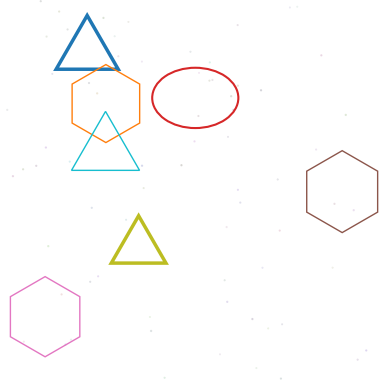[{"shape": "triangle", "thickness": 2.5, "radius": 0.47, "center": [0.226, 0.867]}, {"shape": "hexagon", "thickness": 1, "radius": 0.51, "center": [0.275, 0.731]}, {"shape": "oval", "thickness": 1.5, "radius": 0.56, "center": [0.507, 0.746]}, {"shape": "hexagon", "thickness": 1, "radius": 0.53, "center": [0.889, 0.502]}, {"shape": "hexagon", "thickness": 1, "radius": 0.52, "center": [0.117, 0.177]}, {"shape": "triangle", "thickness": 2.5, "radius": 0.41, "center": [0.36, 0.358]}, {"shape": "triangle", "thickness": 1, "radius": 0.51, "center": [0.274, 0.609]}]